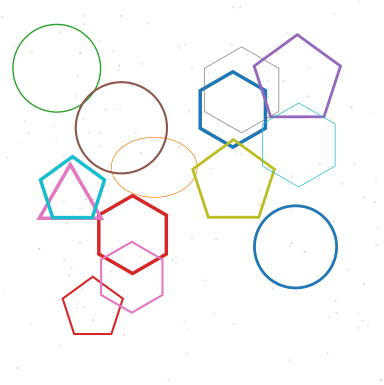[{"shape": "hexagon", "thickness": 2.5, "radius": 0.49, "center": [0.605, 0.716]}, {"shape": "circle", "thickness": 2, "radius": 0.53, "center": [0.768, 0.359]}, {"shape": "oval", "thickness": 0.5, "radius": 0.56, "center": [0.401, 0.565]}, {"shape": "circle", "thickness": 1, "radius": 0.57, "center": [0.147, 0.823]}, {"shape": "pentagon", "thickness": 1.5, "radius": 0.41, "center": [0.241, 0.199]}, {"shape": "hexagon", "thickness": 2.5, "radius": 0.51, "center": [0.344, 0.391]}, {"shape": "pentagon", "thickness": 2, "radius": 0.59, "center": [0.772, 0.792]}, {"shape": "circle", "thickness": 1.5, "radius": 0.59, "center": [0.315, 0.668]}, {"shape": "triangle", "thickness": 2.5, "radius": 0.47, "center": [0.183, 0.48]}, {"shape": "hexagon", "thickness": 1.5, "radius": 0.46, "center": [0.342, 0.28]}, {"shape": "hexagon", "thickness": 0.5, "radius": 0.56, "center": [0.628, 0.767]}, {"shape": "pentagon", "thickness": 2, "radius": 0.56, "center": [0.607, 0.526]}, {"shape": "hexagon", "thickness": 0.5, "radius": 0.55, "center": [0.776, 0.623]}, {"shape": "pentagon", "thickness": 2.5, "radius": 0.44, "center": [0.188, 0.506]}]